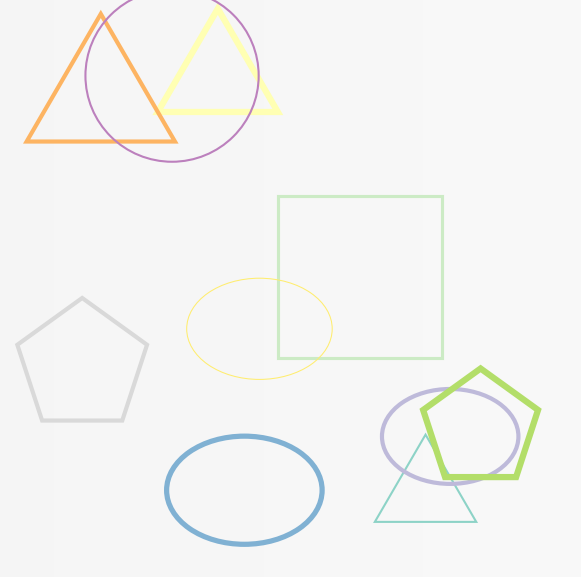[{"shape": "triangle", "thickness": 1, "radius": 0.5, "center": [0.732, 0.146]}, {"shape": "triangle", "thickness": 3, "radius": 0.6, "center": [0.375, 0.865]}, {"shape": "oval", "thickness": 2, "radius": 0.59, "center": [0.775, 0.243]}, {"shape": "oval", "thickness": 2.5, "radius": 0.67, "center": [0.42, 0.15]}, {"shape": "triangle", "thickness": 2, "radius": 0.74, "center": [0.173, 0.828]}, {"shape": "pentagon", "thickness": 3, "radius": 0.52, "center": [0.827, 0.257]}, {"shape": "pentagon", "thickness": 2, "radius": 0.59, "center": [0.141, 0.366]}, {"shape": "circle", "thickness": 1, "radius": 0.75, "center": [0.296, 0.868]}, {"shape": "square", "thickness": 1.5, "radius": 0.7, "center": [0.619, 0.52]}, {"shape": "oval", "thickness": 0.5, "radius": 0.63, "center": [0.446, 0.43]}]